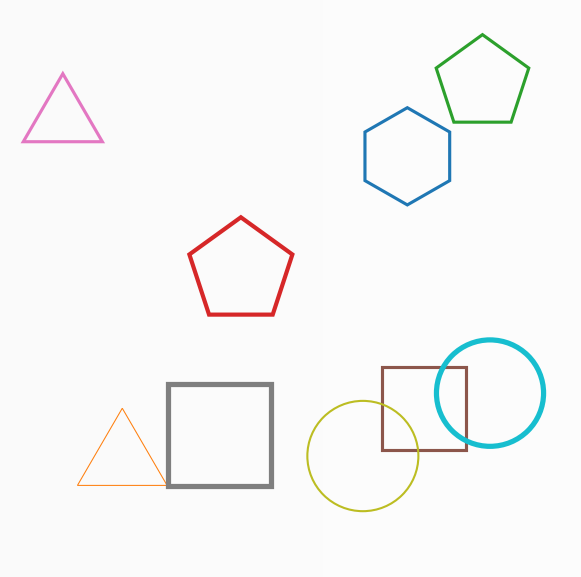[{"shape": "hexagon", "thickness": 1.5, "radius": 0.42, "center": [0.701, 0.728]}, {"shape": "triangle", "thickness": 0.5, "radius": 0.45, "center": [0.21, 0.203]}, {"shape": "pentagon", "thickness": 1.5, "radius": 0.42, "center": [0.83, 0.855]}, {"shape": "pentagon", "thickness": 2, "radius": 0.47, "center": [0.414, 0.53]}, {"shape": "square", "thickness": 1.5, "radius": 0.36, "center": [0.73, 0.292]}, {"shape": "triangle", "thickness": 1.5, "radius": 0.39, "center": [0.108, 0.793]}, {"shape": "square", "thickness": 2.5, "radius": 0.44, "center": [0.377, 0.246]}, {"shape": "circle", "thickness": 1, "radius": 0.48, "center": [0.624, 0.209]}, {"shape": "circle", "thickness": 2.5, "radius": 0.46, "center": [0.843, 0.318]}]